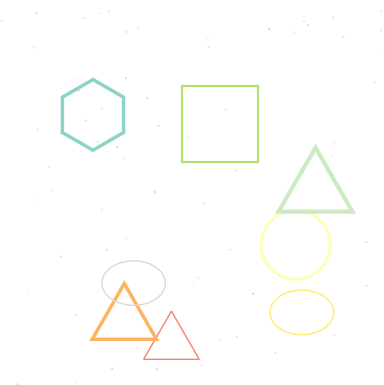[{"shape": "hexagon", "thickness": 2.5, "radius": 0.46, "center": [0.242, 0.702]}, {"shape": "circle", "thickness": 2, "radius": 0.45, "center": [0.768, 0.364]}, {"shape": "triangle", "thickness": 1, "radius": 0.42, "center": [0.445, 0.108]}, {"shape": "triangle", "thickness": 2.5, "radius": 0.48, "center": [0.323, 0.167]}, {"shape": "square", "thickness": 1.5, "radius": 0.5, "center": [0.571, 0.678]}, {"shape": "oval", "thickness": 1, "radius": 0.41, "center": [0.347, 0.265]}, {"shape": "triangle", "thickness": 3, "radius": 0.55, "center": [0.819, 0.506]}, {"shape": "oval", "thickness": 1, "radius": 0.41, "center": [0.784, 0.189]}]